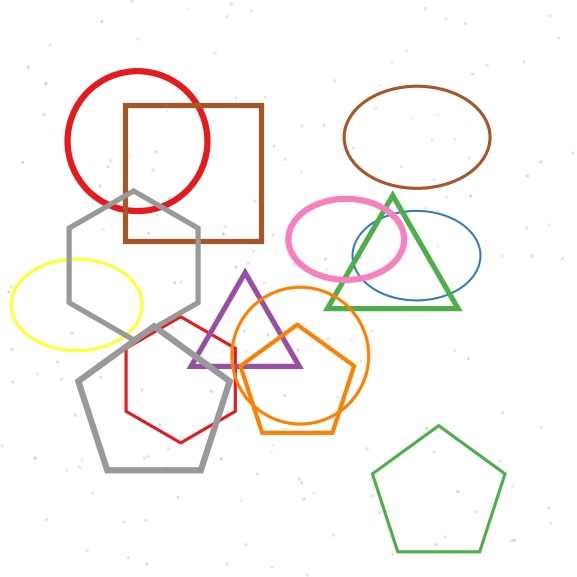[{"shape": "hexagon", "thickness": 1.5, "radius": 0.55, "center": [0.313, 0.341]}, {"shape": "circle", "thickness": 3, "radius": 0.61, "center": [0.238, 0.755]}, {"shape": "oval", "thickness": 1, "radius": 0.55, "center": [0.721, 0.556]}, {"shape": "triangle", "thickness": 2.5, "radius": 0.65, "center": [0.68, 0.53]}, {"shape": "pentagon", "thickness": 1.5, "radius": 0.6, "center": [0.76, 0.141]}, {"shape": "triangle", "thickness": 2.5, "radius": 0.54, "center": [0.425, 0.419]}, {"shape": "circle", "thickness": 1.5, "radius": 0.59, "center": [0.52, 0.383]}, {"shape": "pentagon", "thickness": 2, "radius": 0.52, "center": [0.515, 0.333]}, {"shape": "oval", "thickness": 1.5, "radius": 0.57, "center": [0.133, 0.471]}, {"shape": "square", "thickness": 2.5, "radius": 0.59, "center": [0.334, 0.699]}, {"shape": "oval", "thickness": 1.5, "radius": 0.63, "center": [0.722, 0.761]}, {"shape": "oval", "thickness": 3, "radius": 0.5, "center": [0.6, 0.585]}, {"shape": "hexagon", "thickness": 2.5, "radius": 0.64, "center": [0.231, 0.54]}, {"shape": "pentagon", "thickness": 3, "radius": 0.69, "center": [0.267, 0.296]}]